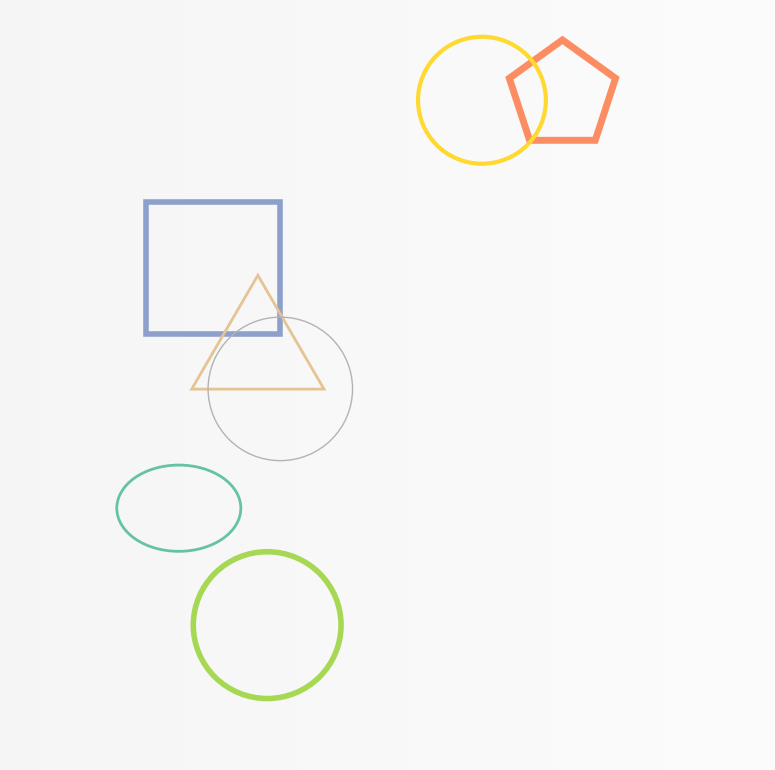[{"shape": "oval", "thickness": 1, "radius": 0.4, "center": [0.231, 0.34]}, {"shape": "pentagon", "thickness": 2.5, "radius": 0.36, "center": [0.726, 0.876]}, {"shape": "square", "thickness": 2, "radius": 0.43, "center": [0.275, 0.652]}, {"shape": "circle", "thickness": 2, "radius": 0.48, "center": [0.345, 0.188]}, {"shape": "circle", "thickness": 1.5, "radius": 0.41, "center": [0.622, 0.87]}, {"shape": "triangle", "thickness": 1, "radius": 0.49, "center": [0.333, 0.544]}, {"shape": "circle", "thickness": 0.5, "radius": 0.47, "center": [0.362, 0.495]}]